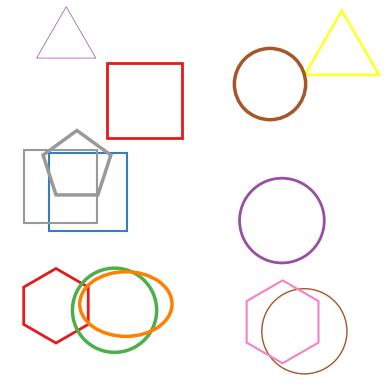[{"shape": "hexagon", "thickness": 2, "radius": 0.48, "center": [0.145, 0.206]}, {"shape": "square", "thickness": 2, "radius": 0.49, "center": [0.375, 0.739]}, {"shape": "square", "thickness": 1.5, "radius": 0.51, "center": [0.23, 0.501]}, {"shape": "circle", "thickness": 2.5, "radius": 0.55, "center": [0.298, 0.194]}, {"shape": "circle", "thickness": 2, "radius": 0.55, "center": [0.732, 0.427]}, {"shape": "triangle", "thickness": 0.5, "radius": 0.44, "center": [0.172, 0.894]}, {"shape": "oval", "thickness": 2.5, "radius": 0.6, "center": [0.327, 0.21]}, {"shape": "triangle", "thickness": 2, "radius": 0.56, "center": [0.888, 0.861]}, {"shape": "circle", "thickness": 1, "radius": 0.55, "center": [0.791, 0.14]}, {"shape": "circle", "thickness": 2.5, "radius": 0.46, "center": [0.701, 0.782]}, {"shape": "hexagon", "thickness": 1.5, "radius": 0.54, "center": [0.734, 0.164]}, {"shape": "pentagon", "thickness": 2.5, "radius": 0.46, "center": [0.2, 0.569]}, {"shape": "square", "thickness": 1.5, "radius": 0.47, "center": [0.157, 0.516]}]